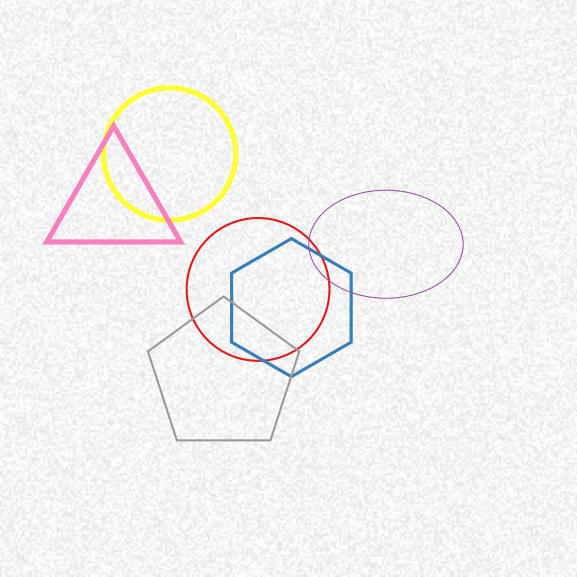[{"shape": "circle", "thickness": 1, "radius": 0.62, "center": [0.447, 0.498]}, {"shape": "hexagon", "thickness": 1.5, "radius": 0.6, "center": [0.505, 0.466]}, {"shape": "oval", "thickness": 0.5, "radius": 0.67, "center": [0.668, 0.576]}, {"shape": "circle", "thickness": 2.5, "radius": 0.57, "center": [0.294, 0.732]}, {"shape": "triangle", "thickness": 2.5, "radius": 0.67, "center": [0.197, 0.647]}, {"shape": "pentagon", "thickness": 1, "radius": 0.69, "center": [0.387, 0.348]}]